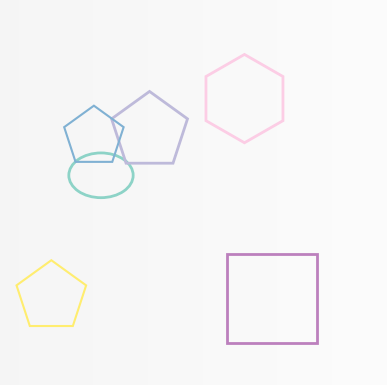[{"shape": "oval", "thickness": 2, "radius": 0.42, "center": [0.261, 0.545]}, {"shape": "pentagon", "thickness": 2, "radius": 0.52, "center": [0.386, 0.659]}, {"shape": "pentagon", "thickness": 1.5, "radius": 0.4, "center": [0.242, 0.645]}, {"shape": "hexagon", "thickness": 2, "radius": 0.57, "center": [0.631, 0.744]}, {"shape": "square", "thickness": 2, "radius": 0.58, "center": [0.702, 0.225]}, {"shape": "pentagon", "thickness": 1.5, "radius": 0.47, "center": [0.132, 0.23]}]